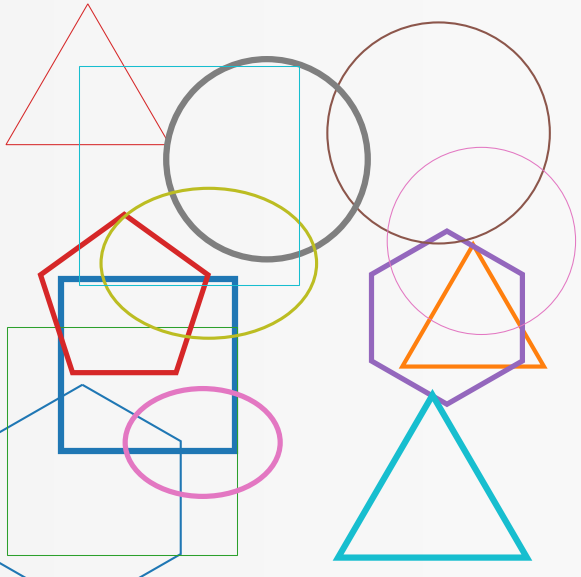[{"shape": "hexagon", "thickness": 1, "radius": 0.98, "center": [0.142, 0.137]}, {"shape": "square", "thickness": 3, "radius": 0.75, "center": [0.254, 0.367]}, {"shape": "triangle", "thickness": 2, "radius": 0.7, "center": [0.814, 0.435]}, {"shape": "square", "thickness": 0.5, "radius": 0.99, "center": [0.21, 0.235]}, {"shape": "triangle", "thickness": 0.5, "radius": 0.81, "center": [0.151, 0.83]}, {"shape": "pentagon", "thickness": 2.5, "radius": 0.76, "center": [0.214, 0.476]}, {"shape": "hexagon", "thickness": 2.5, "radius": 0.75, "center": [0.769, 0.449]}, {"shape": "circle", "thickness": 1, "radius": 0.96, "center": [0.755, 0.769]}, {"shape": "oval", "thickness": 2.5, "radius": 0.67, "center": [0.349, 0.233]}, {"shape": "circle", "thickness": 0.5, "radius": 0.81, "center": [0.828, 0.582]}, {"shape": "circle", "thickness": 3, "radius": 0.87, "center": [0.459, 0.723]}, {"shape": "oval", "thickness": 1.5, "radius": 0.93, "center": [0.359, 0.543]}, {"shape": "triangle", "thickness": 3, "radius": 0.94, "center": [0.744, 0.127]}, {"shape": "square", "thickness": 0.5, "radius": 0.95, "center": [0.325, 0.696]}]